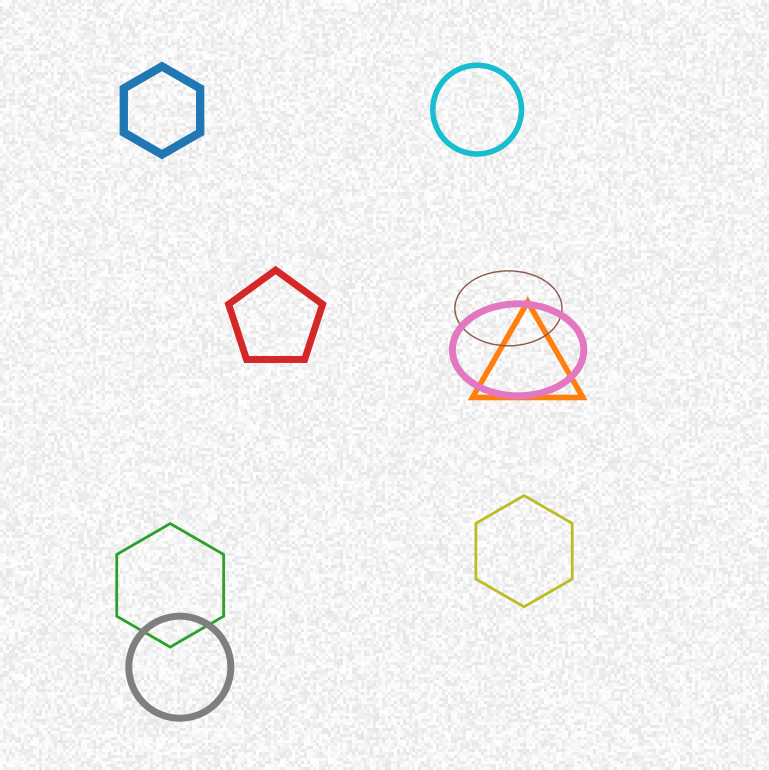[{"shape": "hexagon", "thickness": 3, "radius": 0.29, "center": [0.21, 0.857]}, {"shape": "triangle", "thickness": 2, "radius": 0.41, "center": [0.685, 0.525]}, {"shape": "hexagon", "thickness": 1, "radius": 0.4, "center": [0.221, 0.24]}, {"shape": "pentagon", "thickness": 2.5, "radius": 0.32, "center": [0.358, 0.585]}, {"shape": "oval", "thickness": 0.5, "radius": 0.35, "center": [0.66, 0.6]}, {"shape": "oval", "thickness": 2.5, "radius": 0.43, "center": [0.673, 0.546]}, {"shape": "circle", "thickness": 2.5, "radius": 0.33, "center": [0.234, 0.134]}, {"shape": "hexagon", "thickness": 1, "radius": 0.36, "center": [0.681, 0.284]}, {"shape": "circle", "thickness": 2, "radius": 0.29, "center": [0.62, 0.858]}]